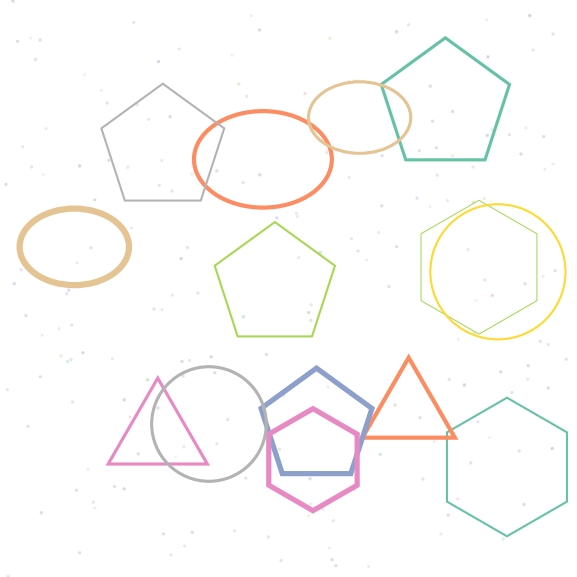[{"shape": "hexagon", "thickness": 1, "radius": 0.6, "center": [0.878, 0.191]}, {"shape": "pentagon", "thickness": 1.5, "radius": 0.58, "center": [0.771, 0.817]}, {"shape": "oval", "thickness": 2, "radius": 0.6, "center": [0.455, 0.723]}, {"shape": "triangle", "thickness": 2, "radius": 0.46, "center": [0.708, 0.287]}, {"shape": "pentagon", "thickness": 2.5, "radius": 0.5, "center": [0.548, 0.261]}, {"shape": "hexagon", "thickness": 2.5, "radius": 0.44, "center": [0.542, 0.203]}, {"shape": "triangle", "thickness": 1.5, "radius": 0.5, "center": [0.273, 0.245]}, {"shape": "pentagon", "thickness": 1, "radius": 0.55, "center": [0.476, 0.505]}, {"shape": "hexagon", "thickness": 0.5, "radius": 0.58, "center": [0.829, 0.536]}, {"shape": "circle", "thickness": 1, "radius": 0.59, "center": [0.862, 0.528]}, {"shape": "oval", "thickness": 3, "radius": 0.47, "center": [0.129, 0.572]}, {"shape": "oval", "thickness": 1.5, "radius": 0.44, "center": [0.623, 0.796]}, {"shape": "pentagon", "thickness": 1, "radius": 0.56, "center": [0.282, 0.742]}, {"shape": "circle", "thickness": 1.5, "radius": 0.5, "center": [0.362, 0.265]}]